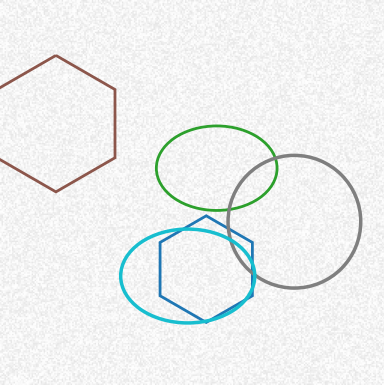[{"shape": "hexagon", "thickness": 2, "radius": 0.69, "center": [0.536, 0.301]}, {"shape": "oval", "thickness": 2, "radius": 0.78, "center": [0.563, 0.563]}, {"shape": "hexagon", "thickness": 2, "radius": 0.89, "center": [0.145, 0.679]}, {"shape": "circle", "thickness": 2.5, "radius": 0.86, "center": [0.765, 0.424]}, {"shape": "oval", "thickness": 2.5, "radius": 0.87, "center": [0.488, 0.283]}]